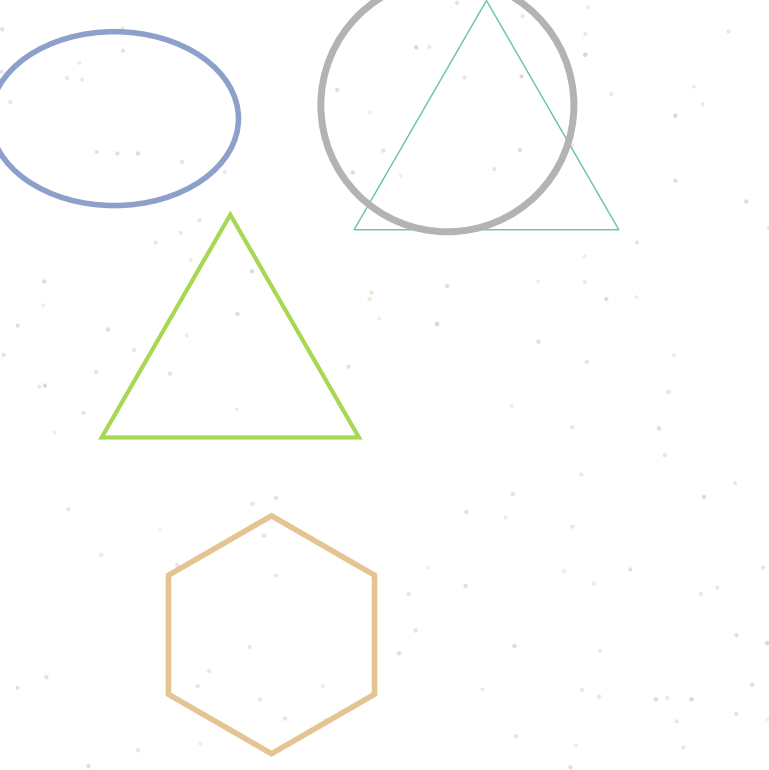[{"shape": "triangle", "thickness": 0.5, "radius": 0.99, "center": [0.632, 0.801]}, {"shape": "oval", "thickness": 2, "radius": 0.81, "center": [0.148, 0.846]}, {"shape": "triangle", "thickness": 1.5, "radius": 0.96, "center": [0.299, 0.528]}, {"shape": "hexagon", "thickness": 2, "radius": 0.77, "center": [0.353, 0.176]}, {"shape": "circle", "thickness": 2.5, "radius": 0.82, "center": [0.581, 0.863]}]